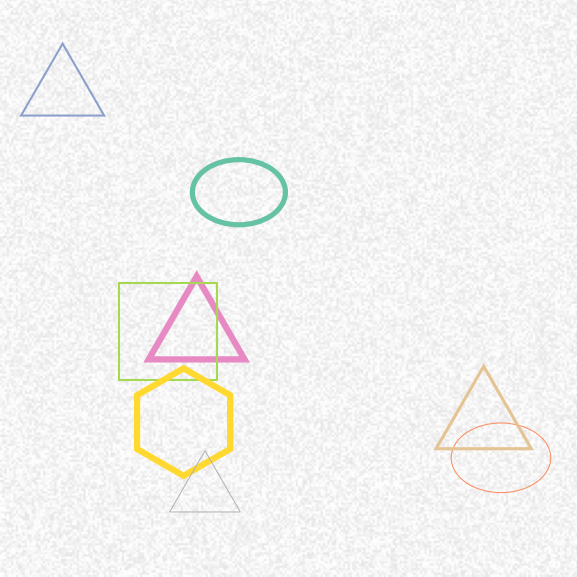[{"shape": "oval", "thickness": 2.5, "radius": 0.4, "center": [0.414, 0.666]}, {"shape": "oval", "thickness": 0.5, "radius": 0.43, "center": [0.867, 0.206]}, {"shape": "triangle", "thickness": 1, "radius": 0.42, "center": [0.108, 0.841]}, {"shape": "triangle", "thickness": 3, "radius": 0.48, "center": [0.341, 0.425]}, {"shape": "square", "thickness": 1, "radius": 0.42, "center": [0.291, 0.425]}, {"shape": "hexagon", "thickness": 3, "radius": 0.47, "center": [0.318, 0.268]}, {"shape": "triangle", "thickness": 1.5, "radius": 0.48, "center": [0.838, 0.27]}, {"shape": "triangle", "thickness": 0.5, "radius": 0.35, "center": [0.355, 0.148]}]